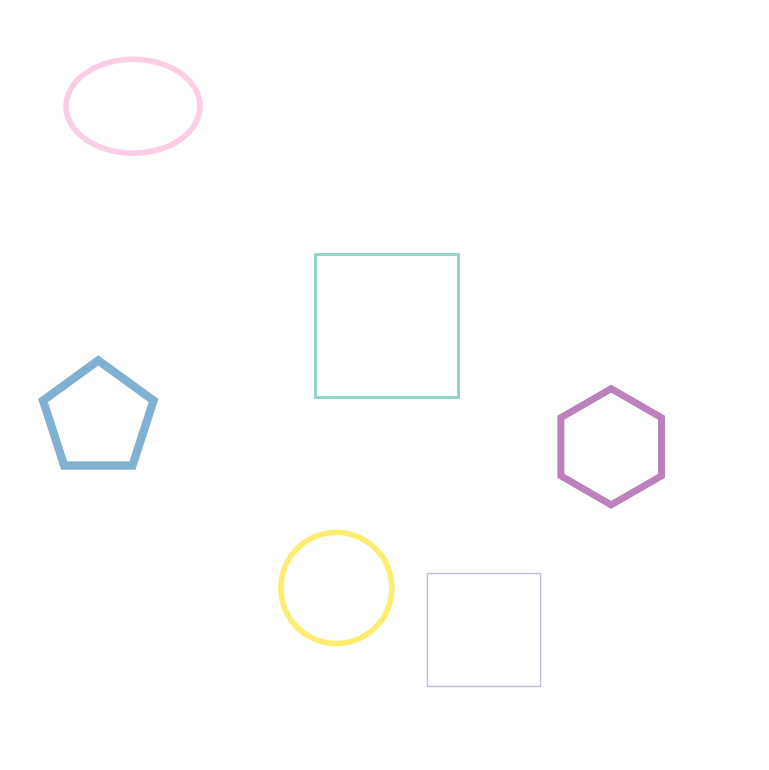[{"shape": "square", "thickness": 1, "radius": 0.46, "center": [0.502, 0.577]}, {"shape": "square", "thickness": 0.5, "radius": 0.37, "center": [0.628, 0.182]}, {"shape": "pentagon", "thickness": 3, "radius": 0.38, "center": [0.128, 0.456]}, {"shape": "oval", "thickness": 2, "radius": 0.43, "center": [0.173, 0.862]}, {"shape": "hexagon", "thickness": 2.5, "radius": 0.38, "center": [0.794, 0.42]}, {"shape": "circle", "thickness": 2, "radius": 0.36, "center": [0.437, 0.236]}]